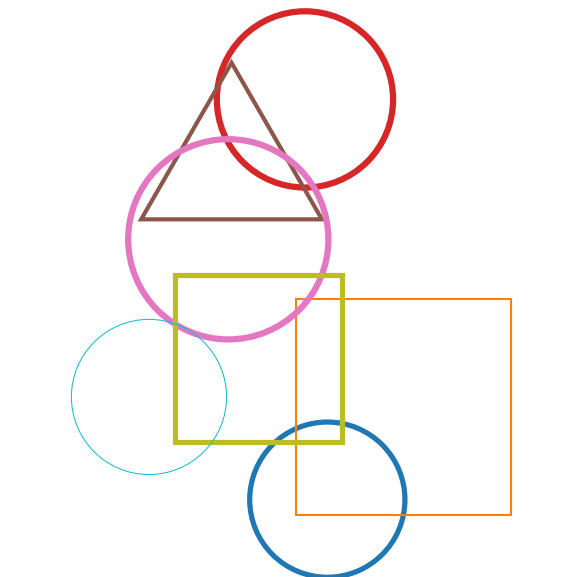[{"shape": "circle", "thickness": 2.5, "radius": 0.67, "center": [0.567, 0.134]}, {"shape": "square", "thickness": 1, "radius": 0.93, "center": [0.699, 0.295]}, {"shape": "circle", "thickness": 3, "radius": 0.76, "center": [0.528, 0.827]}, {"shape": "triangle", "thickness": 2, "radius": 0.9, "center": [0.401, 0.71]}, {"shape": "circle", "thickness": 3, "radius": 0.87, "center": [0.395, 0.585]}, {"shape": "square", "thickness": 2.5, "radius": 0.72, "center": [0.447, 0.379]}, {"shape": "circle", "thickness": 0.5, "radius": 0.67, "center": [0.258, 0.312]}]